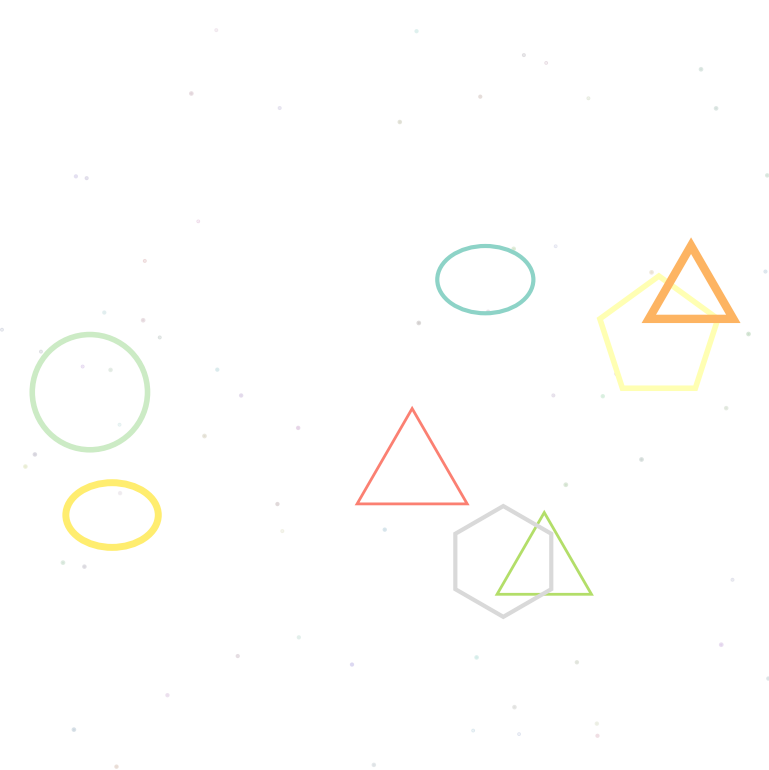[{"shape": "oval", "thickness": 1.5, "radius": 0.31, "center": [0.63, 0.637]}, {"shape": "pentagon", "thickness": 2, "radius": 0.4, "center": [0.856, 0.561]}, {"shape": "triangle", "thickness": 1, "radius": 0.41, "center": [0.535, 0.387]}, {"shape": "triangle", "thickness": 3, "radius": 0.32, "center": [0.897, 0.618]}, {"shape": "triangle", "thickness": 1, "radius": 0.35, "center": [0.707, 0.264]}, {"shape": "hexagon", "thickness": 1.5, "radius": 0.36, "center": [0.654, 0.271]}, {"shape": "circle", "thickness": 2, "radius": 0.37, "center": [0.117, 0.491]}, {"shape": "oval", "thickness": 2.5, "radius": 0.3, "center": [0.146, 0.331]}]